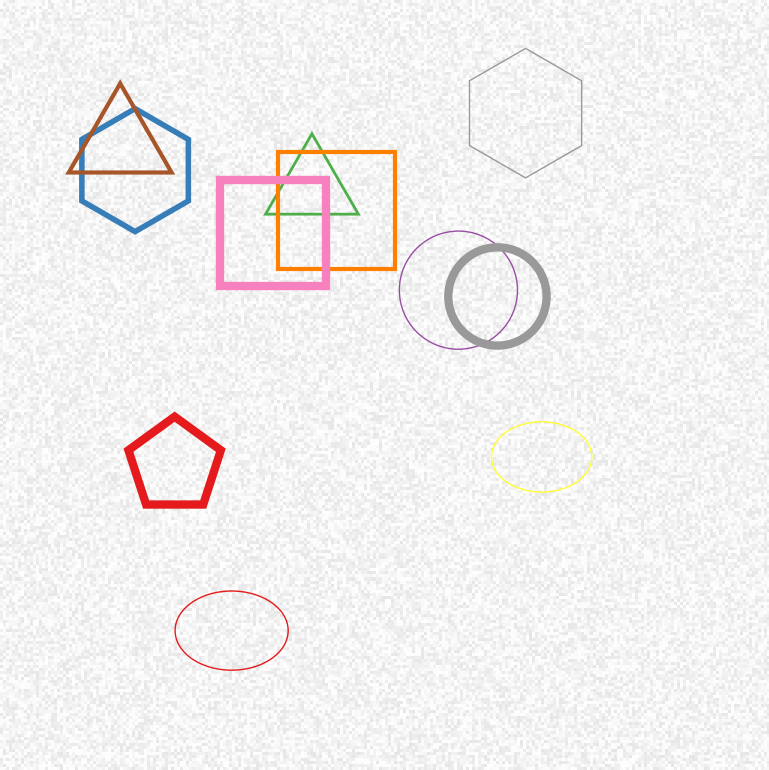[{"shape": "oval", "thickness": 0.5, "radius": 0.37, "center": [0.301, 0.181]}, {"shape": "pentagon", "thickness": 3, "radius": 0.32, "center": [0.227, 0.396]}, {"shape": "hexagon", "thickness": 2, "radius": 0.4, "center": [0.175, 0.779]}, {"shape": "triangle", "thickness": 1, "radius": 0.35, "center": [0.405, 0.757]}, {"shape": "circle", "thickness": 0.5, "radius": 0.38, "center": [0.595, 0.623]}, {"shape": "square", "thickness": 1.5, "radius": 0.38, "center": [0.437, 0.727]}, {"shape": "oval", "thickness": 0.5, "radius": 0.33, "center": [0.703, 0.407]}, {"shape": "triangle", "thickness": 1.5, "radius": 0.39, "center": [0.156, 0.815]}, {"shape": "square", "thickness": 3, "radius": 0.34, "center": [0.355, 0.697]}, {"shape": "circle", "thickness": 3, "radius": 0.32, "center": [0.646, 0.615]}, {"shape": "hexagon", "thickness": 0.5, "radius": 0.42, "center": [0.683, 0.853]}]